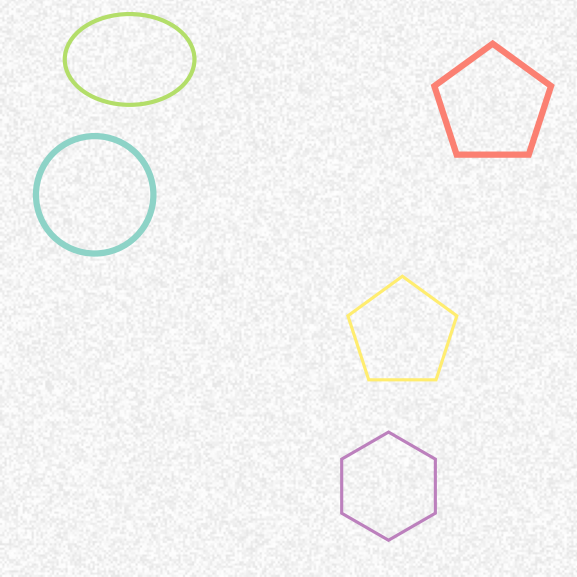[{"shape": "circle", "thickness": 3, "radius": 0.51, "center": [0.164, 0.662]}, {"shape": "pentagon", "thickness": 3, "radius": 0.53, "center": [0.853, 0.817]}, {"shape": "oval", "thickness": 2, "radius": 0.56, "center": [0.224, 0.896]}, {"shape": "hexagon", "thickness": 1.5, "radius": 0.47, "center": [0.673, 0.157]}, {"shape": "pentagon", "thickness": 1.5, "radius": 0.5, "center": [0.697, 0.422]}]